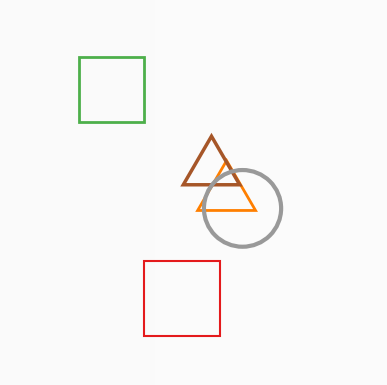[{"shape": "square", "thickness": 1.5, "radius": 0.49, "center": [0.469, 0.226]}, {"shape": "square", "thickness": 2, "radius": 0.42, "center": [0.288, 0.767]}, {"shape": "triangle", "thickness": 2, "radius": 0.43, "center": [0.585, 0.496]}, {"shape": "triangle", "thickness": 2.5, "radius": 0.42, "center": [0.546, 0.562]}, {"shape": "circle", "thickness": 3, "radius": 0.5, "center": [0.626, 0.459]}]